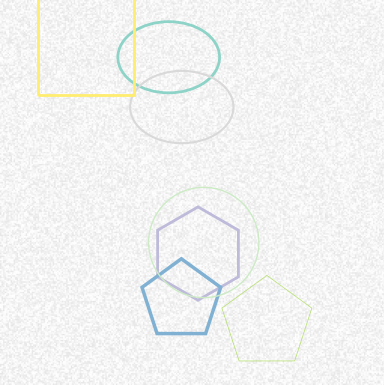[{"shape": "oval", "thickness": 2, "radius": 0.66, "center": [0.438, 0.851]}, {"shape": "hexagon", "thickness": 2, "radius": 0.61, "center": [0.514, 0.341]}, {"shape": "pentagon", "thickness": 2.5, "radius": 0.54, "center": [0.471, 0.22]}, {"shape": "pentagon", "thickness": 0.5, "radius": 0.61, "center": [0.693, 0.162]}, {"shape": "oval", "thickness": 1.5, "radius": 0.67, "center": [0.472, 0.722]}, {"shape": "circle", "thickness": 1, "radius": 0.72, "center": [0.529, 0.37]}, {"shape": "square", "thickness": 2, "radius": 0.62, "center": [0.224, 0.879]}]